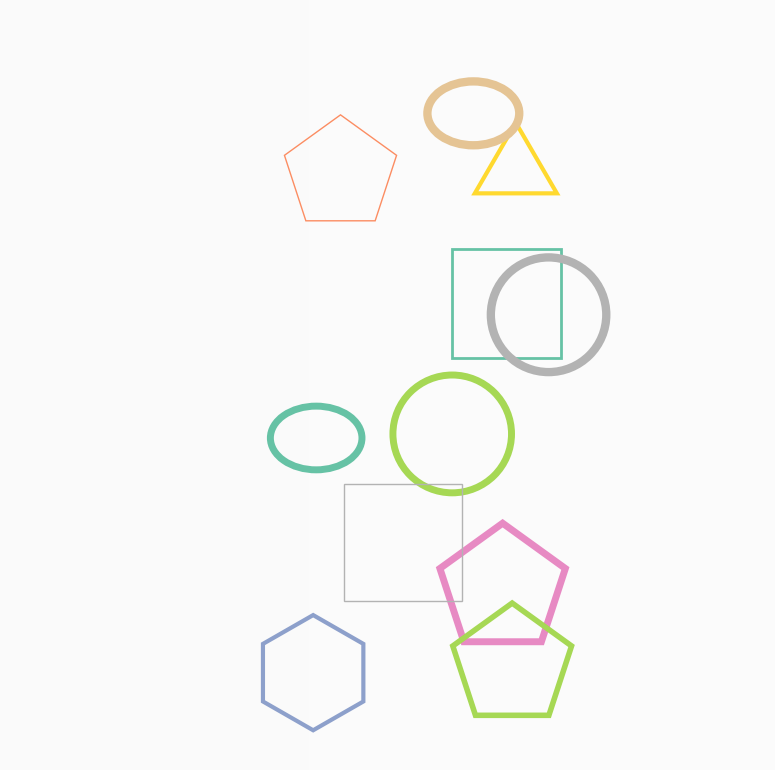[{"shape": "oval", "thickness": 2.5, "radius": 0.3, "center": [0.408, 0.431]}, {"shape": "square", "thickness": 1, "radius": 0.35, "center": [0.653, 0.606]}, {"shape": "pentagon", "thickness": 0.5, "radius": 0.38, "center": [0.439, 0.775]}, {"shape": "hexagon", "thickness": 1.5, "radius": 0.37, "center": [0.404, 0.126]}, {"shape": "pentagon", "thickness": 2.5, "radius": 0.43, "center": [0.649, 0.235]}, {"shape": "pentagon", "thickness": 2, "radius": 0.4, "center": [0.661, 0.136]}, {"shape": "circle", "thickness": 2.5, "radius": 0.38, "center": [0.584, 0.436]}, {"shape": "triangle", "thickness": 1.5, "radius": 0.31, "center": [0.666, 0.779]}, {"shape": "oval", "thickness": 3, "radius": 0.3, "center": [0.611, 0.853]}, {"shape": "square", "thickness": 0.5, "radius": 0.38, "center": [0.52, 0.295]}, {"shape": "circle", "thickness": 3, "radius": 0.37, "center": [0.708, 0.591]}]